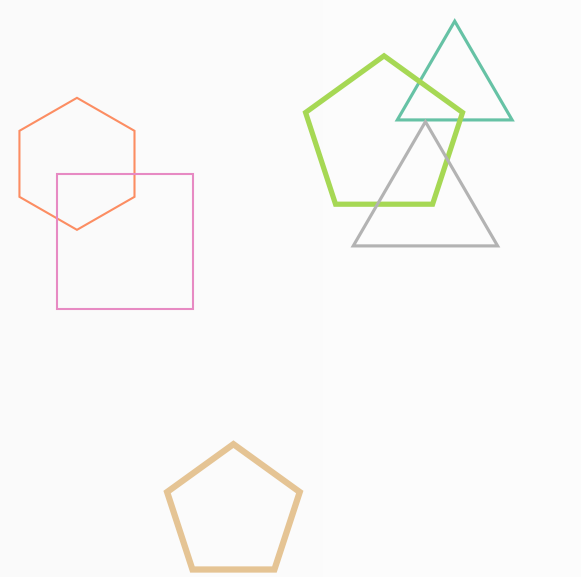[{"shape": "triangle", "thickness": 1.5, "radius": 0.57, "center": [0.782, 0.848]}, {"shape": "hexagon", "thickness": 1, "radius": 0.57, "center": [0.132, 0.715]}, {"shape": "square", "thickness": 1, "radius": 0.59, "center": [0.215, 0.581]}, {"shape": "pentagon", "thickness": 2.5, "radius": 0.71, "center": [0.661, 0.76]}, {"shape": "pentagon", "thickness": 3, "radius": 0.6, "center": [0.402, 0.11]}, {"shape": "triangle", "thickness": 1.5, "radius": 0.72, "center": [0.732, 0.645]}]